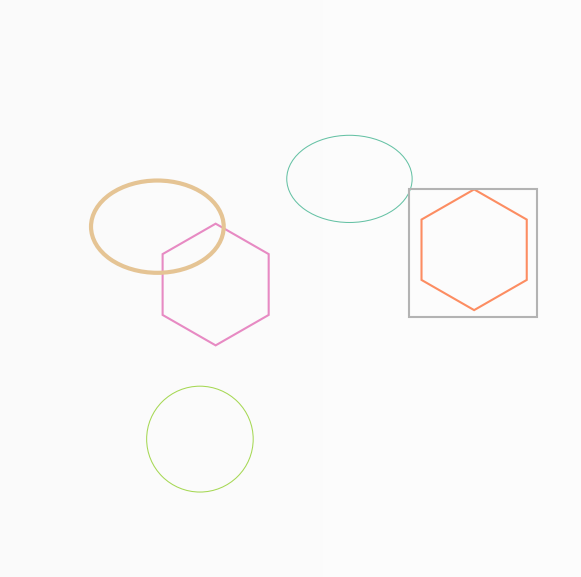[{"shape": "oval", "thickness": 0.5, "radius": 0.54, "center": [0.601, 0.689]}, {"shape": "hexagon", "thickness": 1, "radius": 0.52, "center": [0.816, 0.567]}, {"shape": "hexagon", "thickness": 1, "radius": 0.53, "center": [0.371, 0.506]}, {"shape": "circle", "thickness": 0.5, "radius": 0.46, "center": [0.344, 0.239]}, {"shape": "oval", "thickness": 2, "radius": 0.57, "center": [0.271, 0.607]}, {"shape": "square", "thickness": 1, "radius": 0.55, "center": [0.814, 0.561]}]